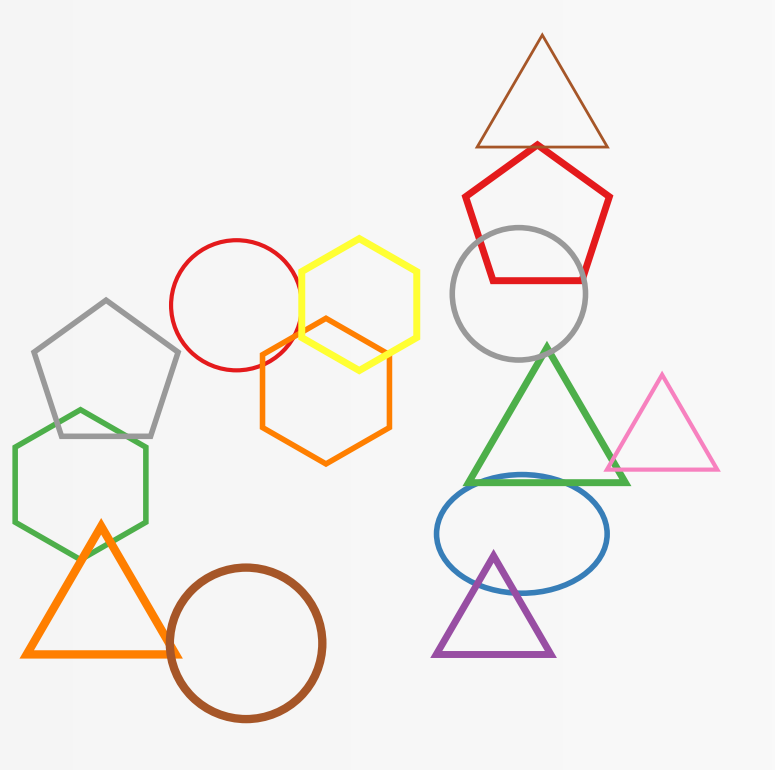[{"shape": "circle", "thickness": 1.5, "radius": 0.42, "center": [0.305, 0.604]}, {"shape": "pentagon", "thickness": 2.5, "radius": 0.49, "center": [0.694, 0.714]}, {"shape": "oval", "thickness": 2, "radius": 0.55, "center": [0.673, 0.307]}, {"shape": "triangle", "thickness": 2.5, "radius": 0.58, "center": [0.706, 0.432]}, {"shape": "hexagon", "thickness": 2, "radius": 0.49, "center": [0.104, 0.371]}, {"shape": "triangle", "thickness": 2.5, "radius": 0.43, "center": [0.637, 0.193]}, {"shape": "triangle", "thickness": 3, "radius": 0.55, "center": [0.131, 0.206]}, {"shape": "hexagon", "thickness": 2, "radius": 0.47, "center": [0.421, 0.492]}, {"shape": "hexagon", "thickness": 2.5, "radius": 0.43, "center": [0.464, 0.604]}, {"shape": "circle", "thickness": 3, "radius": 0.49, "center": [0.318, 0.164]}, {"shape": "triangle", "thickness": 1, "radius": 0.49, "center": [0.7, 0.858]}, {"shape": "triangle", "thickness": 1.5, "radius": 0.41, "center": [0.854, 0.431]}, {"shape": "circle", "thickness": 2, "radius": 0.43, "center": [0.67, 0.618]}, {"shape": "pentagon", "thickness": 2, "radius": 0.49, "center": [0.137, 0.512]}]